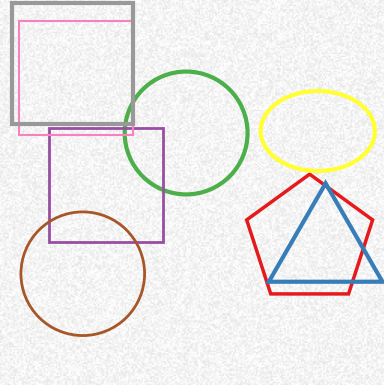[{"shape": "pentagon", "thickness": 2.5, "radius": 0.86, "center": [0.804, 0.376]}, {"shape": "triangle", "thickness": 3, "radius": 0.85, "center": [0.846, 0.353]}, {"shape": "circle", "thickness": 3, "radius": 0.8, "center": [0.483, 0.655]}, {"shape": "square", "thickness": 2, "radius": 0.74, "center": [0.275, 0.519]}, {"shape": "oval", "thickness": 3, "radius": 0.74, "center": [0.825, 0.66]}, {"shape": "circle", "thickness": 2, "radius": 0.8, "center": [0.215, 0.289]}, {"shape": "square", "thickness": 1.5, "radius": 0.74, "center": [0.197, 0.796]}, {"shape": "square", "thickness": 3, "radius": 0.79, "center": [0.188, 0.836]}]